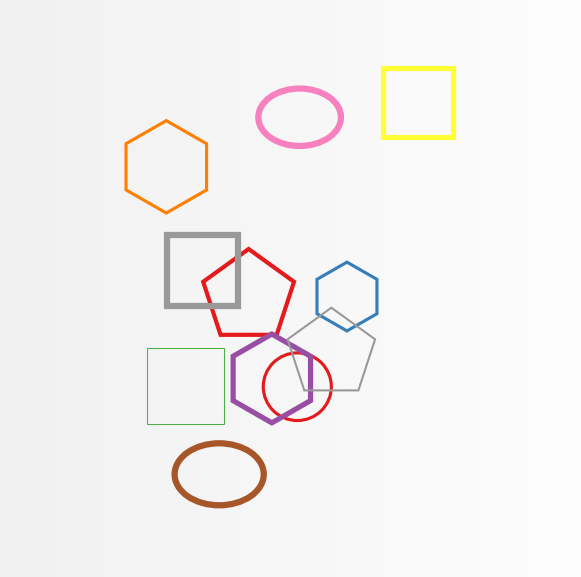[{"shape": "circle", "thickness": 1.5, "radius": 0.29, "center": [0.512, 0.33]}, {"shape": "pentagon", "thickness": 2, "radius": 0.41, "center": [0.428, 0.486]}, {"shape": "hexagon", "thickness": 1.5, "radius": 0.3, "center": [0.597, 0.486]}, {"shape": "square", "thickness": 0.5, "radius": 0.33, "center": [0.319, 0.331]}, {"shape": "hexagon", "thickness": 2.5, "radius": 0.38, "center": [0.468, 0.344]}, {"shape": "hexagon", "thickness": 1.5, "radius": 0.4, "center": [0.286, 0.71]}, {"shape": "square", "thickness": 2.5, "radius": 0.3, "center": [0.719, 0.822]}, {"shape": "oval", "thickness": 3, "radius": 0.38, "center": [0.377, 0.178]}, {"shape": "oval", "thickness": 3, "radius": 0.36, "center": [0.516, 0.796]}, {"shape": "pentagon", "thickness": 1, "radius": 0.4, "center": [0.57, 0.387]}, {"shape": "square", "thickness": 3, "radius": 0.31, "center": [0.348, 0.531]}]